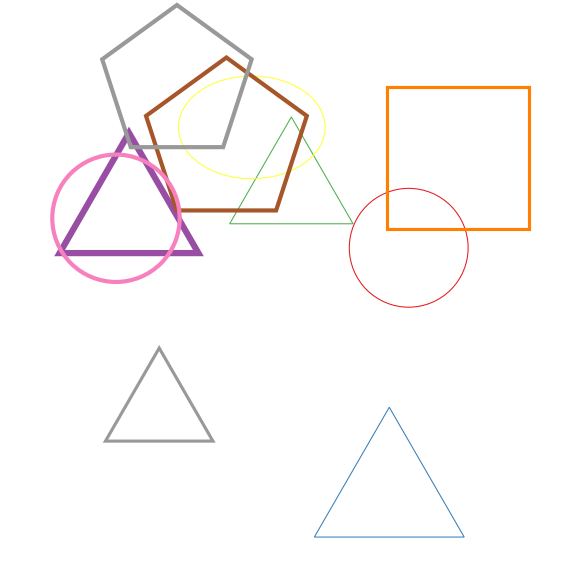[{"shape": "circle", "thickness": 0.5, "radius": 0.51, "center": [0.708, 0.57]}, {"shape": "triangle", "thickness": 0.5, "radius": 0.75, "center": [0.674, 0.144]}, {"shape": "triangle", "thickness": 0.5, "radius": 0.62, "center": [0.505, 0.673]}, {"shape": "triangle", "thickness": 3, "radius": 0.69, "center": [0.223, 0.63]}, {"shape": "square", "thickness": 1.5, "radius": 0.62, "center": [0.793, 0.725]}, {"shape": "oval", "thickness": 0.5, "radius": 0.64, "center": [0.436, 0.779]}, {"shape": "pentagon", "thickness": 2, "radius": 0.73, "center": [0.392, 0.753]}, {"shape": "circle", "thickness": 2, "radius": 0.55, "center": [0.201, 0.621]}, {"shape": "pentagon", "thickness": 2, "radius": 0.68, "center": [0.306, 0.854]}, {"shape": "triangle", "thickness": 1.5, "radius": 0.54, "center": [0.276, 0.289]}]